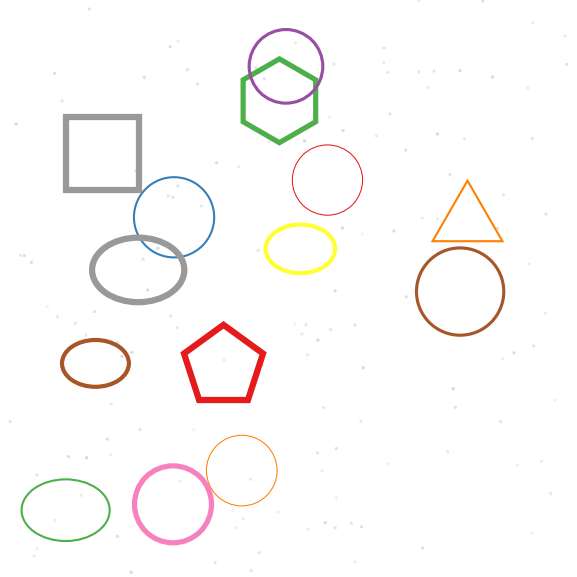[{"shape": "circle", "thickness": 0.5, "radius": 0.3, "center": [0.567, 0.687]}, {"shape": "pentagon", "thickness": 3, "radius": 0.36, "center": [0.387, 0.365]}, {"shape": "circle", "thickness": 1, "radius": 0.35, "center": [0.301, 0.623]}, {"shape": "oval", "thickness": 1, "radius": 0.38, "center": [0.114, 0.116]}, {"shape": "hexagon", "thickness": 2.5, "radius": 0.36, "center": [0.484, 0.825]}, {"shape": "circle", "thickness": 1.5, "radius": 0.32, "center": [0.495, 0.884]}, {"shape": "triangle", "thickness": 1, "radius": 0.35, "center": [0.81, 0.616]}, {"shape": "circle", "thickness": 0.5, "radius": 0.31, "center": [0.419, 0.184]}, {"shape": "oval", "thickness": 2, "radius": 0.3, "center": [0.52, 0.568]}, {"shape": "circle", "thickness": 1.5, "radius": 0.38, "center": [0.797, 0.494]}, {"shape": "oval", "thickness": 2, "radius": 0.29, "center": [0.165, 0.37]}, {"shape": "circle", "thickness": 2.5, "radius": 0.33, "center": [0.3, 0.126]}, {"shape": "square", "thickness": 3, "radius": 0.32, "center": [0.177, 0.733]}, {"shape": "oval", "thickness": 3, "radius": 0.4, "center": [0.239, 0.532]}]